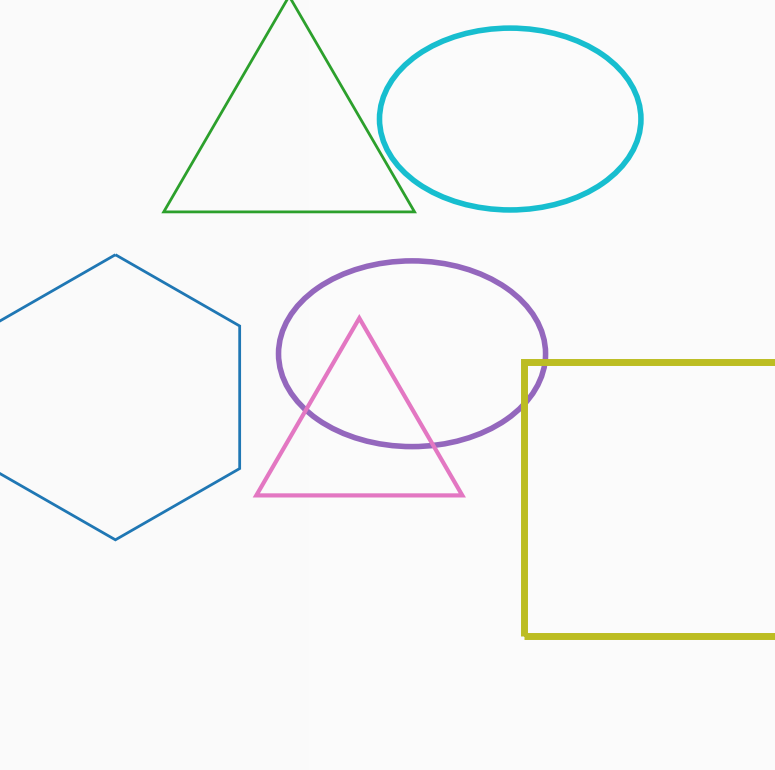[{"shape": "hexagon", "thickness": 1, "radius": 0.93, "center": [0.149, 0.484]}, {"shape": "triangle", "thickness": 1, "radius": 0.93, "center": [0.373, 0.818]}, {"shape": "oval", "thickness": 2, "radius": 0.86, "center": [0.532, 0.541]}, {"shape": "triangle", "thickness": 1.5, "radius": 0.77, "center": [0.464, 0.433]}, {"shape": "square", "thickness": 2.5, "radius": 0.89, "center": [0.854, 0.352]}, {"shape": "oval", "thickness": 2, "radius": 0.84, "center": [0.658, 0.845]}]